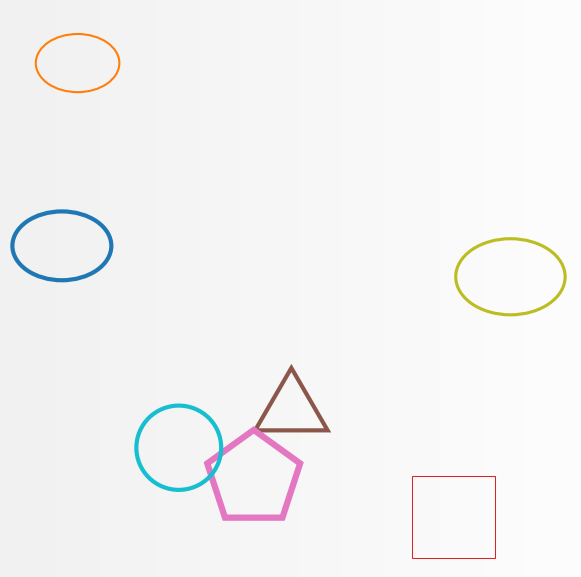[{"shape": "oval", "thickness": 2, "radius": 0.43, "center": [0.106, 0.573]}, {"shape": "oval", "thickness": 1, "radius": 0.36, "center": [0.133, 0.89]}, {"shape": "square", "thickness": 0.5, "radius": 0.36, "center": [0.78, 0.104]}, {"shape": "triangle", "thickness": 2, "radius": 0.36, "center": [0.501, 0.29]}, {"shape": "pentagon", "thickness": 3, "radius": 0.42, "center": [0.436, 0.171]}, {"shape": "oval", "thickness": 1.5, "radius": 0.47, "center": [0.878, 0.52]}, {"shape": "circle", "thickness": 2, "radius": 0.36, "center": [0.308, 0.224]}]